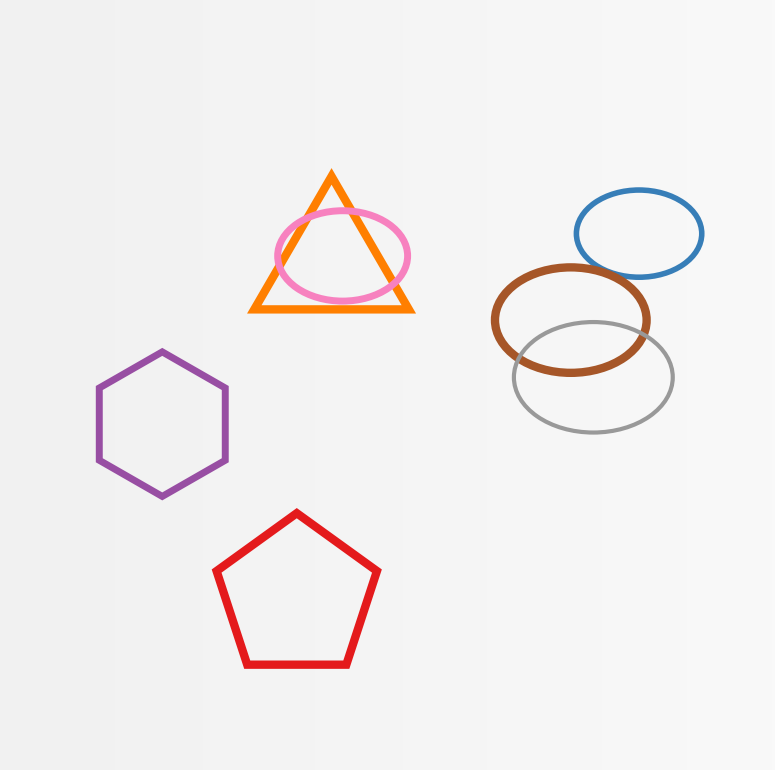[{"shape": "pentagon", "thickness": 3, "radius": 0.54, "center": [0.383, 0.225]}, {"shape": "oval", "thickness": 2, "radius": 0.4, "center": [0.825, 0.697]}, {"shape": "hexagon", "thickness": 2.5, "radius": 0.47, "center": [0.209, 0.449]}, {"shape": "triangle", "thickness": 3, "radius": 0.58, "center": [0.428, 0.656]}, {"shape": "oval", "thickness": 3, "radius": 0.49, "center": [0.737, 0.584]}, {"shape": "oval", "thickness": 2.5, "radius": 0.42, "center": [0.442, 0.668]}, {"shape": "oval", "thickness": 1.5, "radius": 0.51, "center": [0.766, 0.51]}]